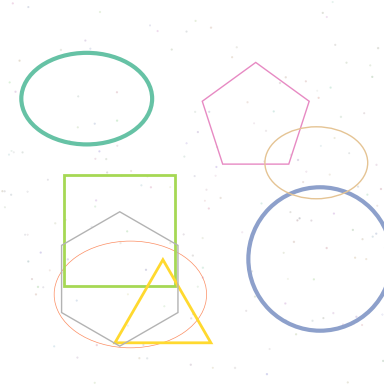[{"shape": "oval", "thickness": 3, "radius": 0.85, "center": [0.225, 0.744]}, {"shape": "oval", "thickness": 0.5, "radius": 0.99, "center": [0.339, 0.235]}, {"shape": "circle", "thickness": 3, "radius": 0.93, "center": [0.831, 0.327]}, {"shape": "pentagon", "thickness": 1, "radius": 0.73, "center": [0.664, 0.692]}, {"shape": "square", "thickness": 2, "radius": 0.72, "center": [0.31, 0.402]}, {"shape": "triangle", "thickness": 2, "radius": 0.72, "center": [0.423, 0.182]}, {"shape": "oval", "thickness": 1, "radius": 0.67, "center": [0.822, 0.577]}, {"shape": "hexagon", "thickness": 1, "radius": 0.87, "center": [0.311, 0.275]}]